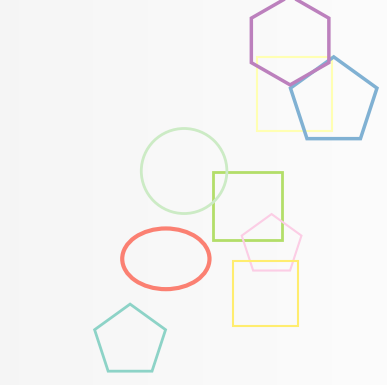[{"shape": "pentagon", "thickness": 2, "radius": 0.48, "center": [0.336, 0.114]}, {"shape": "square", "thickness": 1.5, "radius": 0.48, "center": [0.76, 0.756]}, {"shape": "oval", "thickness": 3, "radius": 0.56, "center": [0.428, 0.328]}, {"shape": "pentagon", "thickness": 2.5, "radius": 0.59, "center": [0.861, 0.735]}, {"shape": "square", "thickness": 2, "radius": 0.45, "center": [0.638, 0.465]}, {"shape": "pentagon", "thickness": 1.5, "radius": 0.41, "center": [0.701, 0.363]}, {"shape": "hexagon", "thickness": 2.5, "radius": 0.58, "center": [0.749, 0.895]}, {"shape": "circle", "thickness": 2, "radius": 0.55, "center": [0.475, 0.556]}, {"shape": "square", "thickness": 1.5, "radius": 0.42, "center": [0.685, 0.238]}]